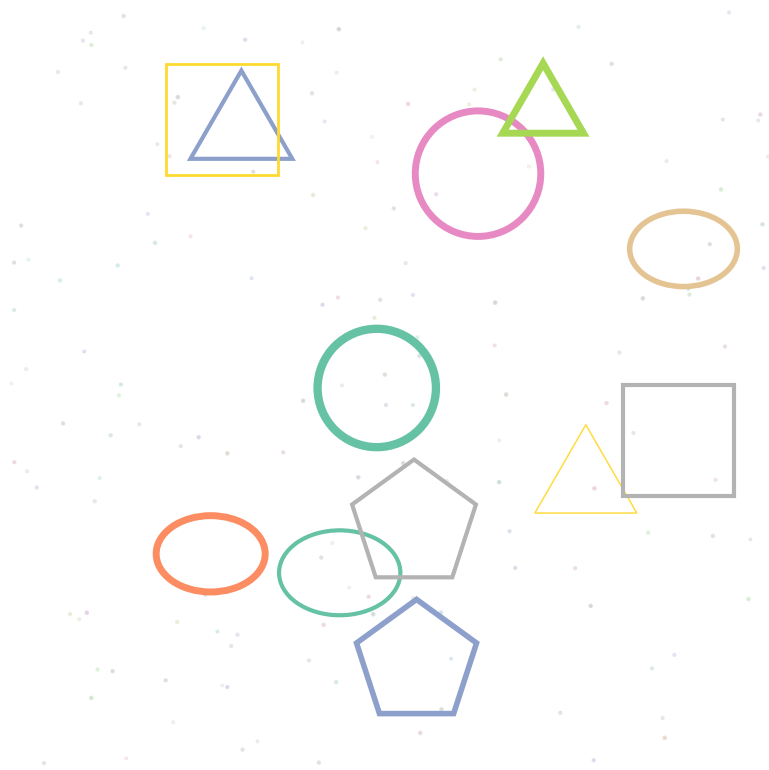[{"shape": "oval", "thickness": 1.5, "radius": 0.39, "center": [0.441, 0.256]}, {"shape": "circle", "thickness": 3, "radius": 0.38, "center": [0.489, 0.496]}, {"shape": "oval", "thickness": 2.5, "radius": 0.35, "center": [0.274, 0.281]}, {"shape": "pentagon", "thickness": 2, "radius": 0.41, "center": [0.541, 0.14]}, {"shape": "triangle", "thickness": 1.5, "radius": 0.38, "center": [0.313, 0.832]}, {"shape": "circle", "thickness": 2.5, "radius": 0.41, "center": [0.621, 0.774]}, {"shape": "triangle", "thickness": 2.5, "radius": 0.3, "center": [0.705, 0.857]}, {"shape": "square", "thickness": 1, "radius": 0.36, "center": [0.288, 0.845]}, {"shape": "triangle", "thickness": 0.5, "radius": 0.38, "center": [0.761, 0.372]}, {"shape": "oval", "thickness": 2, "radius": 0.35, "center": [0.888, 0.677]}, {"shape": "pentagon", "thickness": 1.5, "radius": 0.42, "center": [0.538, 0.319]}, {"shape": "square", "thickness": 1.5, "radius": 0.36, "center": [0.881, 0.428]}]